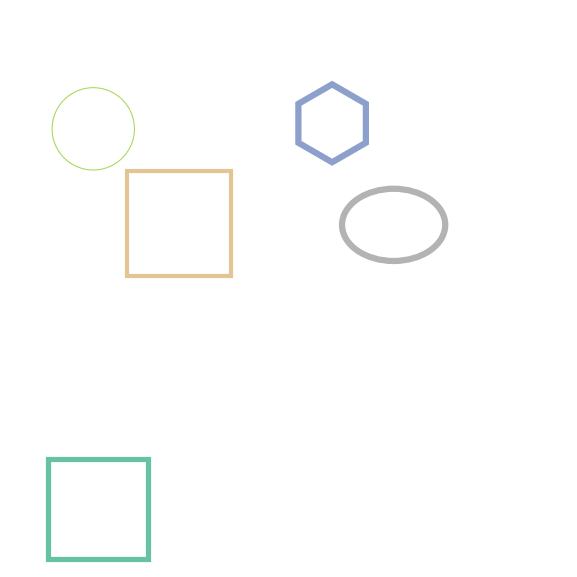[{"shape": "square", "thickness": 2.5, "radius": 0.43, "center": [0.17, 0.117]}, {"shape": "hexagon", "thickness": 3, "radius": 0.34, "center": [0.575, 0.786]}, {"shape": "circle", "thickness": 0.5, "radius": 0.36, "center": [0.161, 0.776]}, {"shape": "square", "thickness": 2, "radius": 0.45, "center": [0.31, 0.612]}, {"shape": "oval", "thickness": 3, "radius": 0.45, "center": [0.682, 0.61]}]